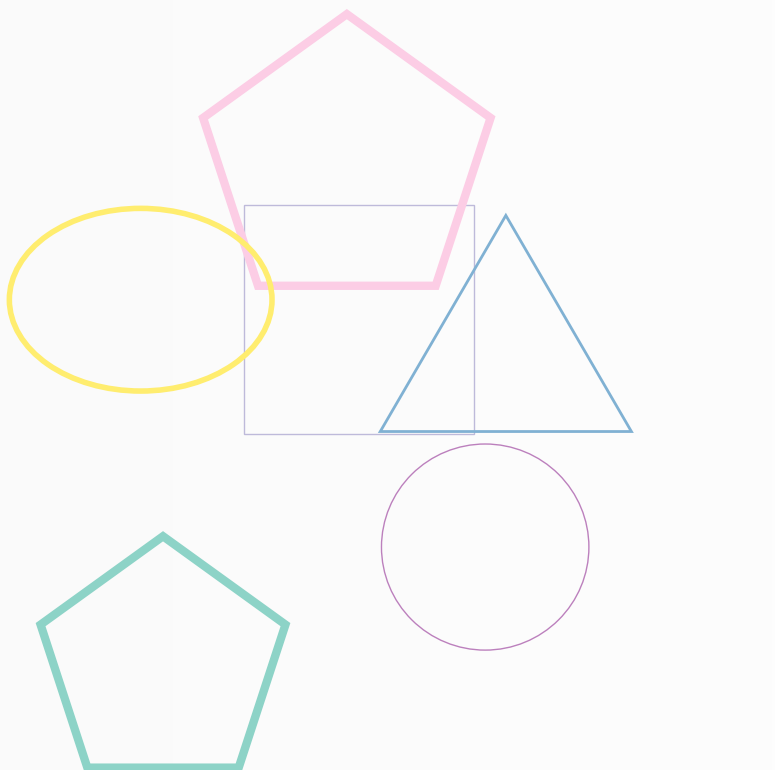[{"shape": "pentagon", "thickness": 3, "radius": 0.83, "center": [0.21, 0.137]}, {"shape": "square", "thickness": 0.5, "radius": 0.74, "center": [0.463, 0.585]}, {"shape": "triangle", "thickness": 1, "radius": 0.94, "center": [0.653, 0.533]}, {"shape": "pentagon", "thickness": 3, "radius": 0.98, "center": [0.448, 0.787]}, {"shape": "circle", "thickness": 0.5, "radius": 0.67, "center": [0.626, 0.29]}, {"shape": "oval", "thickness": 2, "radius": 0.85, "center": [0.182, 0.611]}]